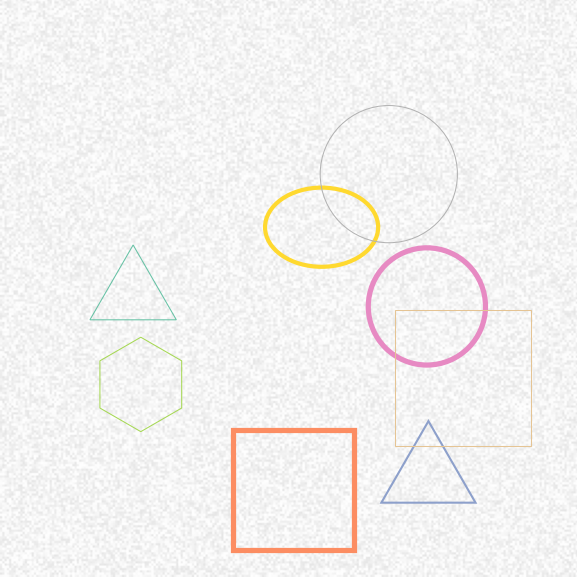[{"shape": "triangle", "thickness": 0.5, "radius": 0.43, "center": [0.231, 0.489]}, {"shape": "square", "thickness": 2.5, "radius": 0.52, "center": [0.508, 0.15]}, {"shape": "triangle", "thickness": 1, "radius": 0.47, "center": [0.742, 0.176]}, {"shape": "circle", "thickness": 2.5, "radius": 0.51, "center": [0.739, 0.469]}, {"shape": "hexagon", "thickness": 0.5, "radius": 0.41, "center": [0.244, 0.333]}, {"shape": "oval", "thickness": 2, "radius": 0.49, "center": [0.557, 0.606]}, {"shape": "square", "thickness": 0.5, "radius": 0.59, "center": [0.802, 0.344]}, {"shape": "circle", "thickness": 0.5, "radius": 0.59, "center": [0.673, 0.698]}]